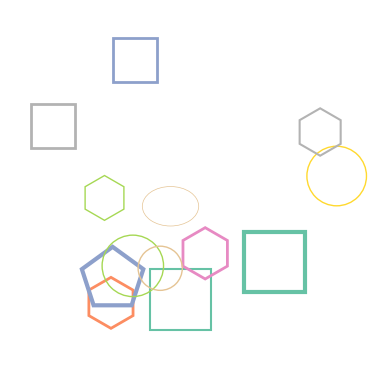[{"shape": "square", "thickness": 1.5, "radius": 0.4, "center": [0.469, 0.222]}, {"shape": "square", "thickness": 3, "radius": 0.39, "center": [0.713, 0.319]}, {"shape": "hexagon", "thickness": 2, "radius": 0.33, "center": [0.288, 0.213]}, {"shape": "square", "thickness": 2, "radius": 0.29, "center": [0.351, 0.844]}, {"shape": "pentagon", "thickness": 3, "radius": 0.42, "center": [0.292, 0.275]}, {"shape": "hexagon", "thickness": 2, "radius": 0.33, "center": [0.533, 0.342]}, {"shape": "hexagon", "thickness": 1, "radius": 0.29, "center": [0.271, 0.486]}, {"shape": "circle", "thickness": 1, "radius": 0.4, "center": [0.345, 0.309]}, {"shape": "circle", "thickness": 1, "radius": 0.39, "center": [0.875, 0.543]}, {"shape": "circle", "thickness": 1, "radius": 0.29, "center": [0.416, 0.303]}, {"shape": "oval", "thickness": 0.5, "radius": 0.37, "center": [0.443, 0.464]}, {"shape": "hexagon", "thickness": 1.5, "radius": 0.31, "center": [0.832, 0.657]}, {"shape": "square", "thickness": 2, "radius": 0.29, "center": [0.137, 0.672]}]